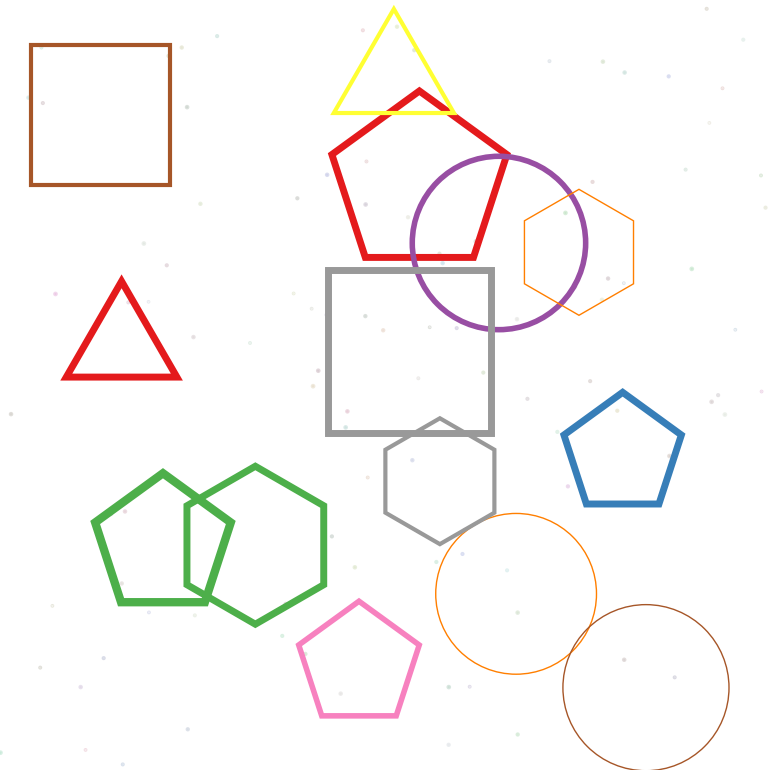[{"shape": "triangle", "thickness": 2.5, "radius": 0.41, "center": [0.158, 0.552]}, {"shape": "pentagon", "thickness": 2.5, "radius": 0.6, "center": [0.545, 0.762]}, {"shape": "pentagon", "thickness": 2.5, "radius": 0.4, "center": [0.809, 0.41]}, {"shape": "pentagon", "thickness": 3, "radius": 0.46, "center": [0.212, 0.293]}, {"shape": "hexagon", "thickness": 2.5, "radius": 0.51, "center": [0.332, 0.292]}, {"shape": "circle", "thickness": 2, "radius": 0.56, "center": [0.648, 0.684]}, {"shape": "circle", "thickness": 0.5, "radius": 0.52, "center": [0.67, 0.229]}, {"shape": "hexagon", "thickness": 0.5, "radius": 0.41, "center": [0.752, 0.672]}, {"shape": "triangle", "thickness": 1.5, "radius": 0.45, "center": [0.512, 0.898]}, {"shape": "circle", "thickness": 0.5, "radius": 0.54, "center": [0.839, 0.107]}, {"shape": "square", "thickness": 1.5, "radius": 0.45, "center": [0.131, 0.85]}, {"shape": "pentagon", "thickness": 2, "radius": 0.41, "center": [0.466, 0.137]}, {"shape": "square", "thickness": 2.5, "radius": 0.53, "center": [0.532, 0.543]}, {"shape": "hexagon", "thickness": 1.5, "radius": 0.41, "center": [0.571, 0.375]}]